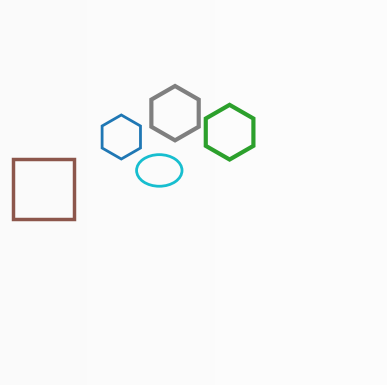[{"shape": "hexagon", "thickness": 2, "radius": 0.29, "center": [0.313, 0.644]}, {"shape": "hexagon", "thickness": 3, "radius": 0.35, "center": [0.592, 0.657]}, {"shape": "square", "thickness": 2.5, "radius": 0.39, "center": [0.113, 0.509]}, {"shape": "hexagon", "thickness": 3, "radius": 0.35, "center": [0.452, 0.706]}, {"shape": "oval", "thickness": 2, "radius": 0.29, "center": [0.411, 0.557]}]